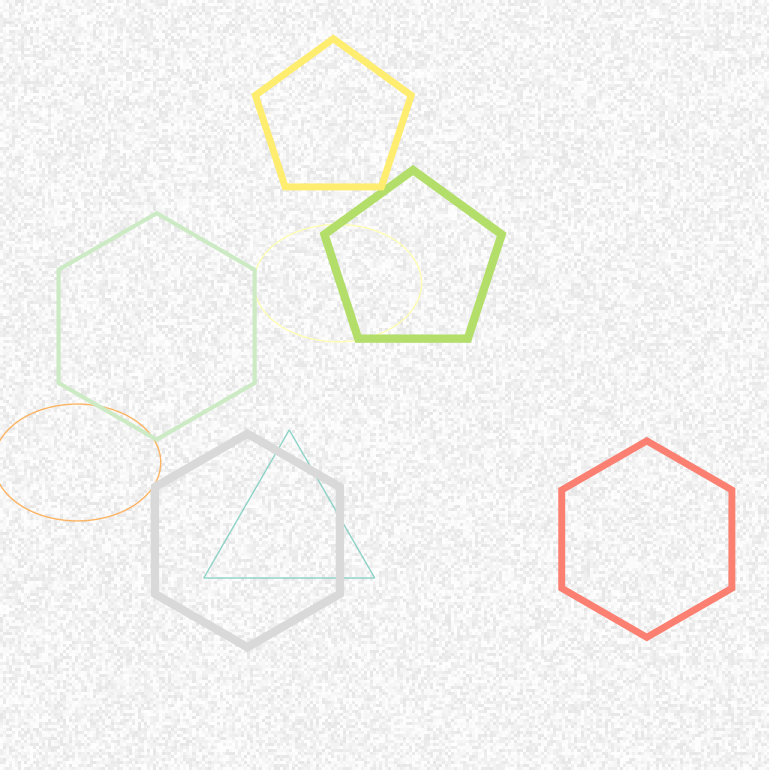[{"shape": "triangle", "thickness": 0.5, "radius": 0.64, "center": [0.376, 0.313]}, {"shape": "oval", "thickness": 0.5, "radius": 0.54, "center": [0.439, 0.632]}, {"shape": "hexagon", "thickness": 2.5, "radius": 0.64, "center": [0.84, 0.3]}, {"shape": "oval", "thickness": 0.5, "radius": 0.54, "center": [0.1, 0.399]}, {"shape": "pentagon", "thickness": 3, "radius": 0.61, "center": [0.536, 0.658]}, {"shape": "hexagon", "thickness": 3, "radius": 0.69, "center": [0.321, 0.298]}, {"shape": "hexagon", "thickness": 1.5, "radius": 0.74, "center": [0.203, 0.576]}, {"shape": "pentagon", "thickness": 2.5, "radius": 0.53, "center": [0.433, 0.843]}]